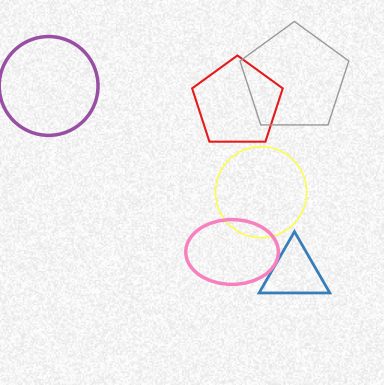[{"shape": "pentagon", "thickness": 1.5, "radius": 0.62, "center": [0.617, 0.732]}, {"shape": "triangle", "thickness": 2, "radius": 0.53, "center": [0.765, 0.292]}, {"shape": "circle", "thickness": 2.5, "radius": 0.64, "center": [0.126, 0.777]}, {"shape": "circle", "thickness": 1, "radius": 0.59, "center": [0.678, 0.501]}, {"shape": "oval", "thickness": 2.5, "radius": 0.6, "center": [0.603, 0.346]}, {"shape": "pentagon", "thickness": 1, "radius": 0.74, "center": [0.765, 0.796]}]